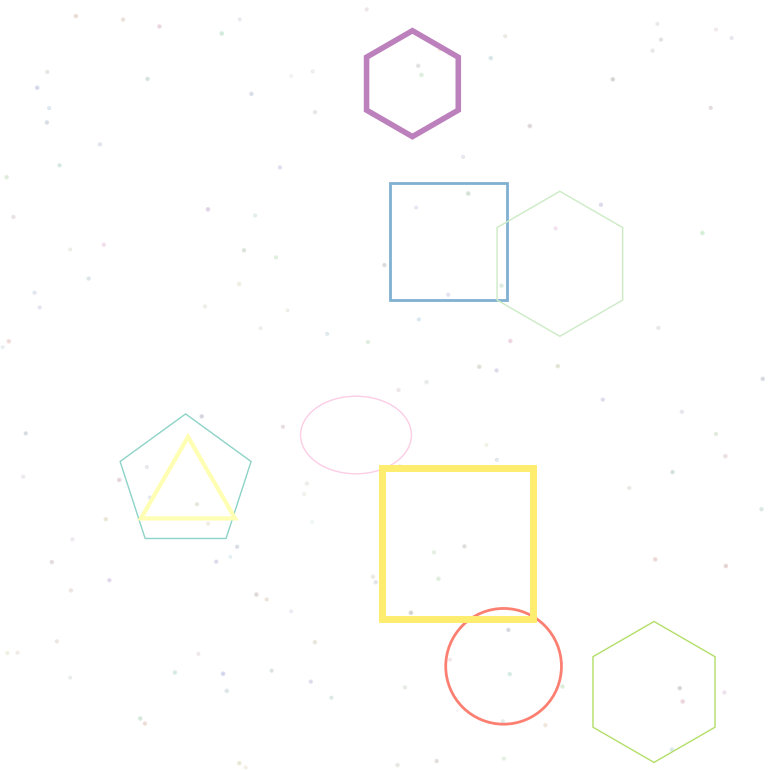[{"shape": "pentagon", "thickness": 0.5, "radius": 0.45, "center": [0.241, 0.373]}, {"shape": "triangle", "thickness": 1.5, "radius": 0.35, "center": [0.244, 0.362]}, {"shape": "circle", "thickness": 1, "radius": 0.38, "center": [0.654, 0.135]}, {"shape": "square", "thickness": 1, "radius": 0.38, "center": [0.582, 0.686]}, {"shape": "hexagon", "thickness": 0.5, "radius": 0.46, "center": [0.849, 0.101]}, {"shape": "oval", "thickness": 0.5, "radius": 0.36, "center": [0.462, 0.435]}, {"shape": "hexagon", "thickness": 2, "radius": 0.34, "center": [0.536, 0.891]}, {"shape": "hexagon", "thickness": 0.5, "radius": 0.47, "center": [0.727, 0.657]}, {"shape": "square", "thickness": 2.5, "radius": 0.49, "center": [0.594, 0.294]}]